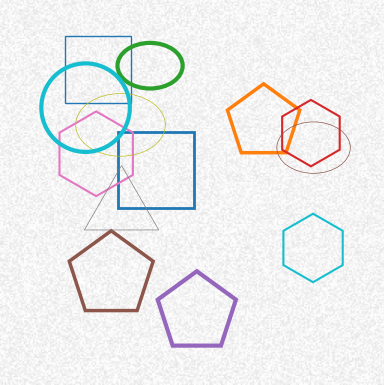[{"shape": "square", "thickness": 1, "radius": 0.43, "center": [0.255, 0.82]}, {"shape": "square", "thickness": 2, "radius": 0.49, "center": [0.405, 0.559]}, {"shape": "pentagon", "thickness": 2.5, "radius": 0.49, "center": [0.685, 0.683]}, {"shape": "oval", "thickness": 3, "radius": 0.42, "center": [0.39, 0.829]}, {"shape": "hexagon", "thickness": 1.5, "radius": 0.43, "center": [0.808, 0.654]}, {"shape": "pentagon", "thickness": 3, "radius": 0.53, "center": [0.511, 0.189]}, {"shape": "pentagon", "thickness": 2.5, "radius": 0.57, "center": [0.289, 0.286]}, {"shape": "oval", "thickness": 0.5, "radius": 0.48, "center": [0.814, 0.617]}, {"shape": "hexagon", "thickness": 1.5, "radius": 0.55, "center": [0.25, 0.601]}, {"shape": "triangle", "thickness": 0.5, "radius": 0.56, "center": [0.316, 0.458]}, {"shape": "oval", "thickness": 0.5, "radius": 0.58, "center": [0.313, 0.676]}, {"shape": "hexagon", "thickness": 1.5, "radius": 0.44, "center": [0.813, 0.356]}, {"shape": "circle", "thickness": 3, "radius": 0.57, "center": [0.222, 0.72]}]